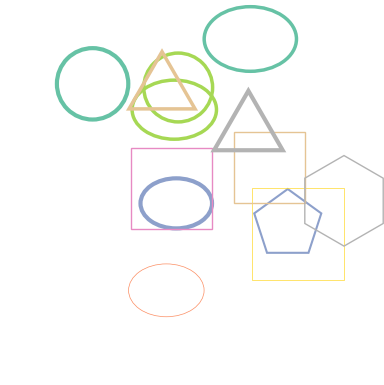[{"shape": "circle", "thickness": 3, "radius": 0.46, "center": [0.241, 0.782]}, {"shape": "oval", "thickness": 2.5, "radius": 0.6, "center": [0.65, 0.899]}, {"shape": "oval", "thickness": 0.5, "radius": 0.49, "center": [0.432, 0.246]}, {"shape": "pentagon", "thickness": 1.5, "radius": 0.46, "center": [0.747, 0.417]}, {"shape": "oval", "thickness": 3, "radius": 0.46, "center": [0.458, 0.472]}, {"shape": "square", "thickness": 1, "radius": 0.52, "center": [0.445, 0.51]}, {"shape": "circle", "thickness": 2.5, "radius": 0.45, "center": [0.463, 0.773]}, {"shape": "oval", "thickness": 2.5, "radius": 0.55, "center": [0.453, 0.715]}, {"shape": "square", "thickness": 0.5, "radius": 0.6, "center": [0.774, 0.391]}, {"shape": "square", "thickness": 1, "radius": 0.46, "center": [0.7, 0.565]}, {"shape": "triangle", "thickness": 2.5, "radius": 0.5, "center": [0.421, 0.767]}, {"shape": "triangle", "thickness": 3, "radius": 0.51, "center": [0.645, 0.661]}, {"shape": "hexagon", "thickness": 1, "radius": 0.59, "center": [0.894, 0.478]}]